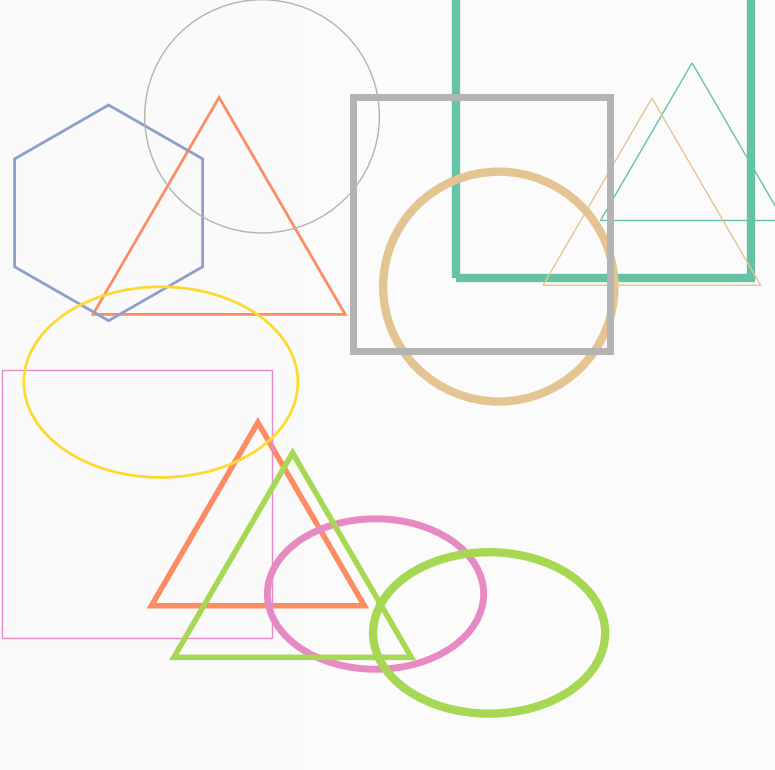[{"shape": "square", "thickness": 3, "radius": 0.95, "center": [0.778, 0.828]}, {"shape": "triangle", "thickness": 0.5, "radius": 0.68, "center": [0.893, 0.782]}, {"shape": "triangle", "thickness": 2, "radius": 0.79, "center": [0.333, 0.293]}, {"shape": "triangle", "thickness": 1, "radius": 0.94, "center": [0.283, 0.686]}, {"shape": "hexagon", "thickness": 1, "radius": 0.7, "center": [0.14, 0.724]}, {"shape": "oval", "thickness": 2.5, "radius": 0.7, "center": [0.485, 0.229]}, {"shape": "square", "thickness": 0.5, "radius": 0.87, "center": [0.177, 0.345]}, {"shape": "triangle", "thickness": 2, "radius": 0.89, "center": [0.378, 0.235]}, {"shape": "oval", "thickness": 3, "radius": 0.75, "center": [0.631, 0.178]}, {"shape": "oval", "thickness": 1, "radius": 0.88, "center": [0.208, 0.504]}, {"shape": "circle", "thickness": 3, "radius": 0.75, "center": [0.644, 0.628]}, {"shape": "triangle", "thickness": 0.5, "radius": 0.81, "center": [0.841, 0.711]}, {"shape": "square", "thickness": 2.5, "radius": 0.83, "center": [0.621, 0.709]}, {"shape": "circle", "thickness": 0.5, "radius": 0.76, "center": [0.338, 0.849]}]